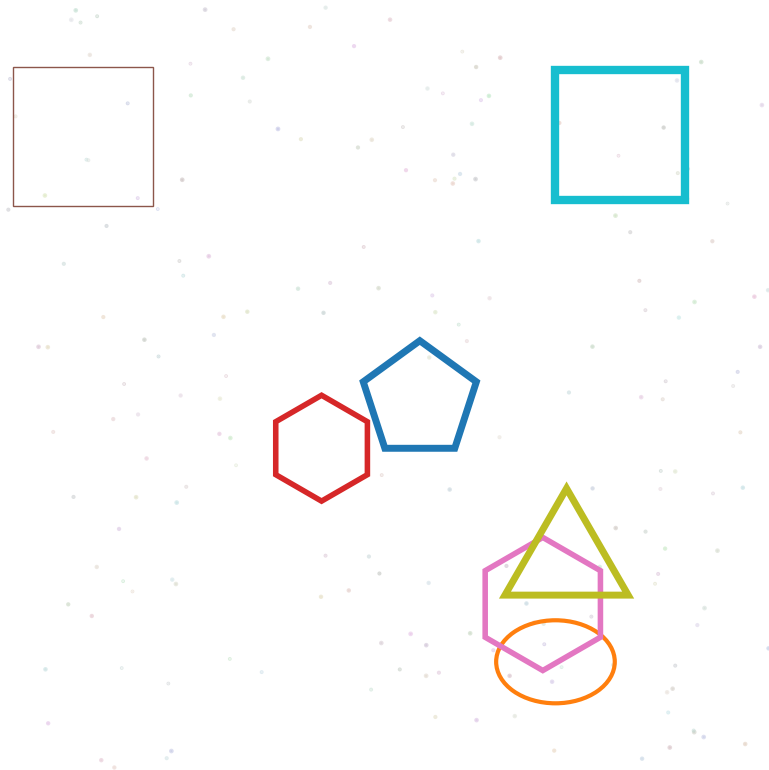[{"shape": "pentagon", "thickness": 2.5, "radius": 0.39, "center": [0.545, 0.48]}, {"shape": "oval", "thickness": 1.5, "radius": 0.39, "center": [0.721, 0.141]}, {"shape": "hexagon", "thickness": 2, "radius": 0.34, "center": [0.418, 0.418]}, {"shape": "square", "thickness": 0.5, "radius": 0.45, "center": [0.108, 0.823]}, {"shape": "hexagon", "thickness": 2, "radius": 0.43, "center": [0.705, 0.216]}, {"shape": "triangle", "thickness": 2.5, "radius": 0.46, "center": [0.736, 0.273]}, {"shape": "square", "thickness": 3, "radius": 0.42, "center": [0.805, 0.825]}]